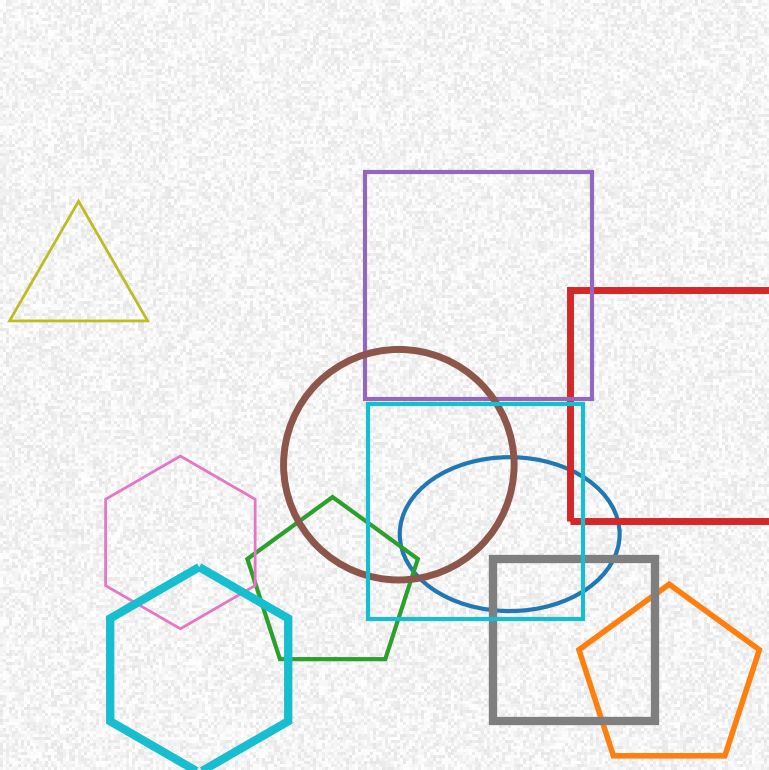[{"shape": "oval", "thickness": 1.5, "radius": 0.71, "center": [0.662, 0.306]}, {"shape": "pentagon", "thickness": 2, "radius": 0.62, "center": [0.869, 0.118]}, {"shape": "pentagon", "thickness": 1.5, "radius": 0.58, "center": [0.432, 0.238]}, {"shape": "square", "thickness": 2.5, "radius": 0.75, "center": [0.889, 0.473]}, {"shape": "square", "thickness": 1.5, "radius": 0.74, "center": [0.621, 0.63]}, {"shape": "circle", "thickness": 2.5, "radius": 0.75, "center": [0.518, 0.396]}, {"shape": "hexagon", "thickness": 1, "radius": 0.56, "center": [0.234, 0.296]}, {"shape": "square", "thickness": 3, "radius": 0.53, "center": [0.745, 0.169]}, {"shape": "triangle", "thickness": 1, "radius": 0.52, "center": [0.102, 0.635]}, {"shape": "hexagon", "thickness": 3, "radius": 0.67, "center": [0.259, 0.13]}, {"shape": "square", "thickness": 1.5, "radius": 0.7, "center": [0.618, 0.336]}]